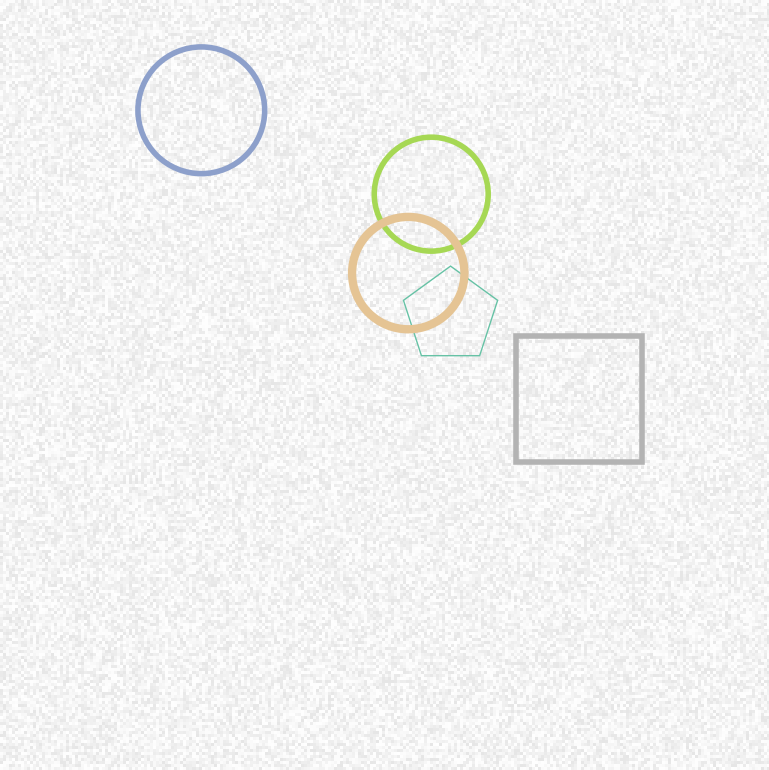[{"shape": "pentagon", "thickness": 0.5, "radius": 0.32, "center": [0.585, 0.59]}, {"shape": "circle", "thickness": 2, "radius": 0.41, "center": [0.261, 0.857]}, {"shape": "circle", "thickness": 2, "radius": 0.37, "center": [0.56, 0.748]}, {"shape": "circle", "thickness": 3, "radius": 0.36, "center": [0.53, 0.645]}, {"shape": "square", "thickness": 2, "radius": 0.41, "center": [0.753, 0.482]}]